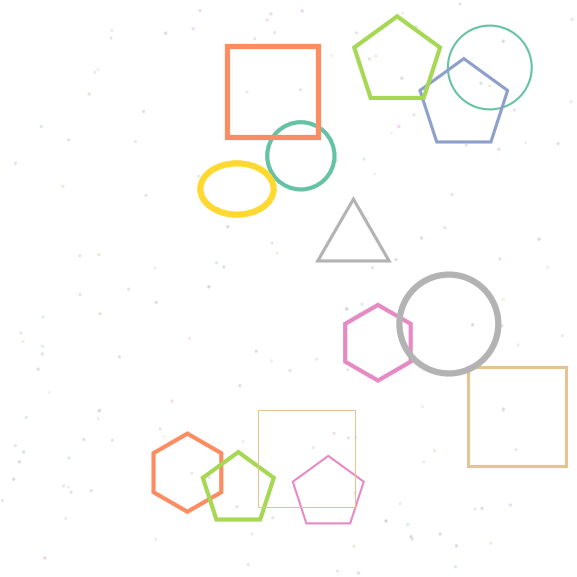[{"shape": "circle", "thickness": 1, "radius": 0.36, "center": [0.848, 0.882]}, {"shape": "circle", "thickness": 2, "radius": 0.29, "center": [0.521, 0.729]}, {"shape": "square", "thickness": 2.5, "radius": 0.4, "center": [0.472, 0.841]}, {"shape": "hexagon", "thickness": 2, "radius": 0.34, "center": [0.325, 0.181]}, {"shape": "pentagon", "thickness": 1.5, "radius": 0.4, "center": [0.803, 0.818]}, {"shape": "hexagon", "thickness": 2, "radius": 0.33, "center": [0.654, 0.406]}, {"shape": "pentagon", "thickness": 1, "radius": 0.32, "center": [0.568, 0.145]}, {"shape": "pentagon", "thickness": 2, "radius": 0.39, "center": [0.688, 0.893]}, {"shape": "pentagon", "thickness": 2, "radius": 0.32, "center": [0.413, 0.152]}, {"shape": "oval", "thickness": 3, "radius": 0.32, "center": [0.41, 0.672]}, {"shape": "square", "thickness": 0.5, "radius": 0.42, "center": [0.531, 0.205]}, {"shape": "square", "thickness": 1.5, "radius": 0.43, "center": [0.895, 0.278]}, {"shape": "triangle", "thickness": 1.5, "radius": 0.36, "center": [0.612, 0.583]}, {"shape": "circle", "thickness": 3, "radius": 0.43, "center": [0.777, 0.438]}]